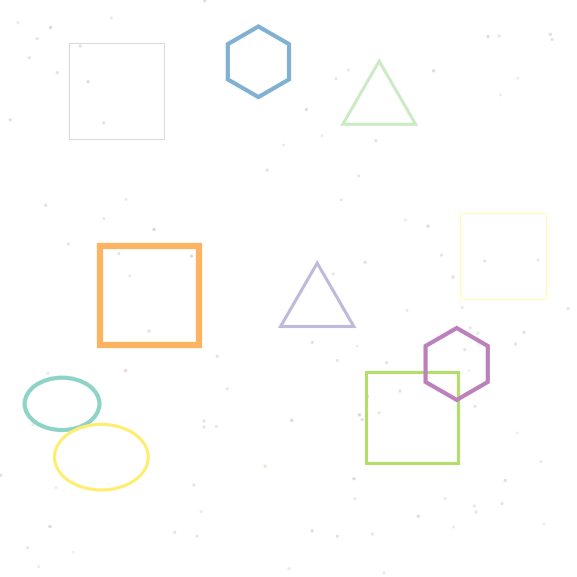[{"shape": "oval", "thickness": 2, "radius": 0.32, "center": [0.107, 0.3]}, {"shape": "square", "thickness": 0.5, "radius": 0.37, "center": [0.871, 0.556]}, {"shape": "triangle", "thickness": 1.5, "radius": 0.37, "center": [0.549, 0.47]}, {"shape": "hexagon", "thickness": 2, "radius": 0.31, "center": [0.447, 0.892]}, {"shape": "square", "thickness": 3, "radius": 0.43, "center": [0.259, 0.487]}, {"shape": "square", "thickness": 1.5, "radius": 0.4, "center": [0.713, 0.276]}, {"shape": "square", "thickness": 0.5, "radius": 0.41, "center": [0.202, 0.841]}, {"shape": "hexagon", "thickness": 2, "radius": 0.31, "center": [0.791, 0.369]}, {"shape": "triangle", "thickness": 1.5, "radius": 0.36, "center": [0.657, 0.82]}, {"shape": "oval", "thickness": 1.5, "radius": 0.41, "center": [0.176, 0.207]}]